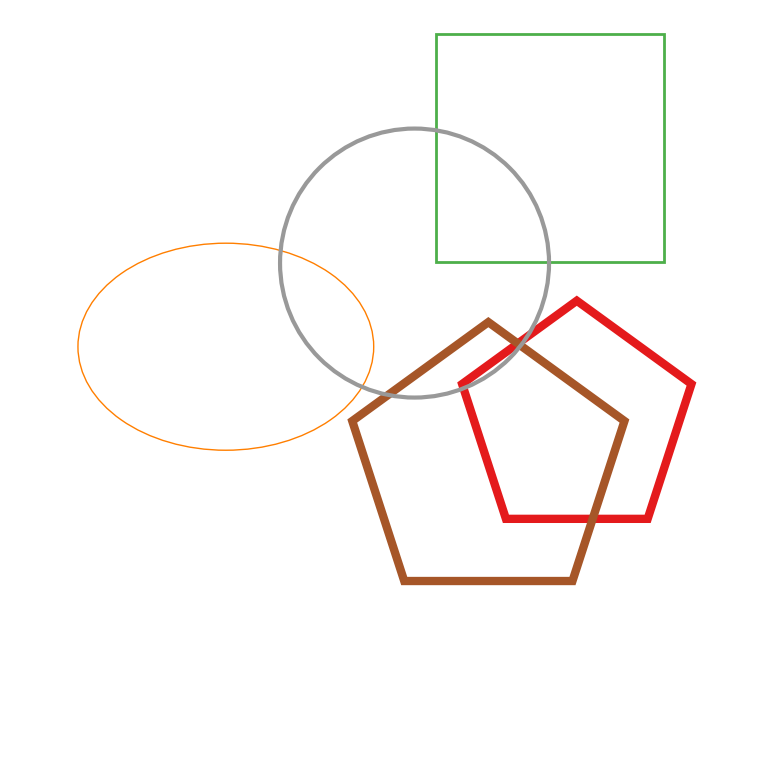[{"shape": "pentagon", "thickness": 3, "radius": 0.78, "center": [0.749, 0.453]}, {"shape": "square", "thickness": 1, "radius": 0.74, "center": [0.714, 0.808]}, {"shape": "oval", "thickness": 0.5, "radius": 0.96, "center": [0.293, 0.55]}, {"shape": "pentagon", "thickness": 3, "radius": 0.93, "center": [0.634, 0.396]}, {"shape": "circle", "thickness": 1.5, "radius": 0.87, "center": [0.538, 0.658]}]